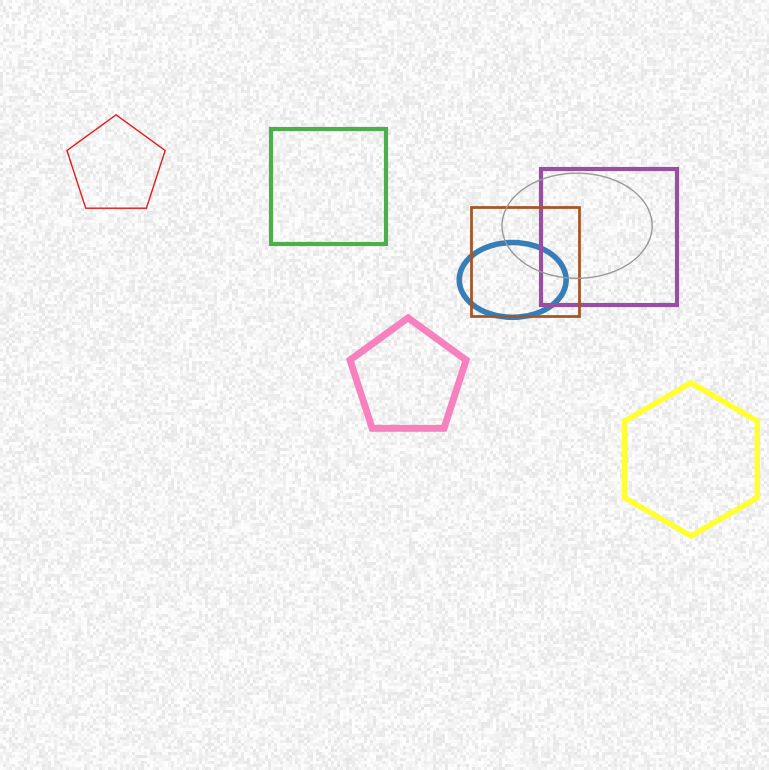[{"shape": "pentagon", "thickness": 0.5, "radius": 0.34, "center": [0.151, 0.784]}, {"shape": "oval", "thickness": 2, "radius": 0.35, "center": [0.666, 0.636]}, {"shape": "square", "thickness": 1.5, "radius": 0.37, "center": [0.426, 0.758]}, {"shape": "square", "thickness": 1.5, "radius": 0.44, "center": [0.791, 0.692]}, {"shape": "hexagon", "thickness": 2, "radius": 0.5, "center": [0.897, 0.403]}, {"shape": "square", "thickness": 1, "radius": 0.35, "center": [0.682, 0.66]}, {"shape": "pentagon", "thickness": 2.5, "radius": 0.4, "center": [0.53, 0.508]}, {"shape": "oval", "thickness": 0.5, "radius": 0.49, "center": [0.749, 0.707]}]